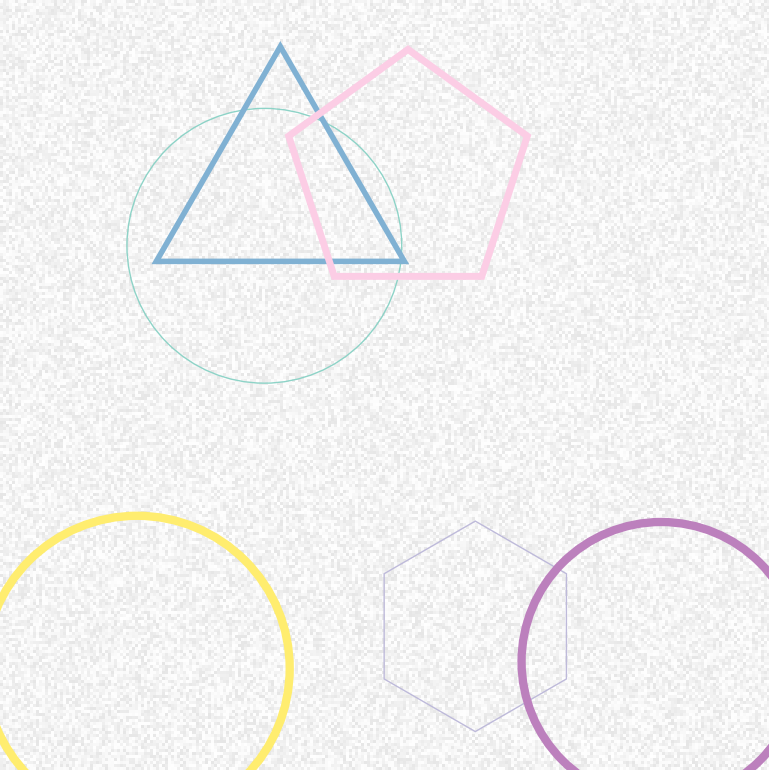[{"shape": "circle", "thickness": 0.5, "radius": 0.89, "center": [0.343, 0.681]}, {"shape": "hexagon", "thickness": 0.5, "radius": 0.68, "center": [0.617, 0.187]}, {"shape": "triangle", "thickness": 2, "radius": 0.93, "center": [0.364, 0.754]}, {"shape": "pentagon", "thickness": 2.5, "radius": 0.81, "center": [0.53, 0.773]}, {"shape": "circle", "thickness": 3, "radius": 0.91, "center": [0.859, 0.141]}, {"shape": "circle", "thickness": 3, "radius": 0.99, "center": [0.178, 0.132]}]